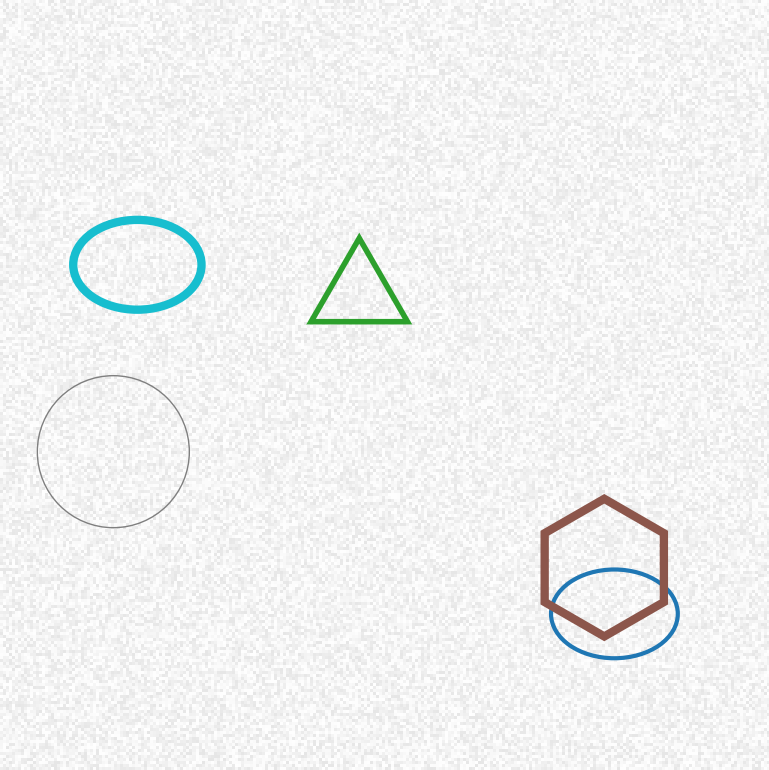[{"shape": "oval", "thickness": 1.5, "radius": 0.41, "center": [0.798, 0.203]}, {"shape": "triangle", "thickness": 2, "radius": 0.36, "center": [0.467, 0.618]}, {"shape": "hexagon", "thickness": 3, "radius": 0.45, "center": [0.785, 0.263]}, {"shape": "circle", "thickness": 0.5, "radius": 0.49, "center": [0.147, 0.413]}, {"shape": "oval", "thickness": 3, "radius": 0.42, "center": [0.178, 0.656]}]